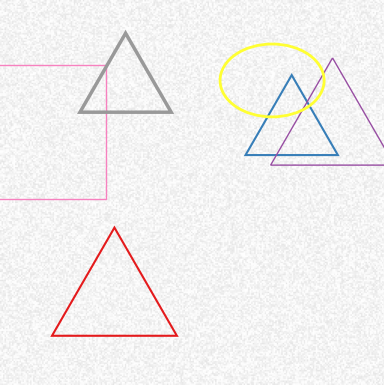[{"shape": "triangle", "thickness": 1.5, "radius": 0.94, "center": [0.297, 0.222]}, {"shape": "triangle", "thickness": 1.5, "radius": 0.69, "center": [0.758, 0.666]}, {"shape": "triangle", "thickness": 1, "radius": 0.93, "center": [0.864, 0.664]}, {"shape": "oval", "thickness": 2, "radius": 0.68, "center": [0.707, 0.791]}, {"shape": "square", "thickness": 1, "radius": 0.87, "center": [0.101, 0.658]}, {"shape": "triangle", "thickness": 2.5, "radius": 0.68, "center": [0.326, 0.777]}]